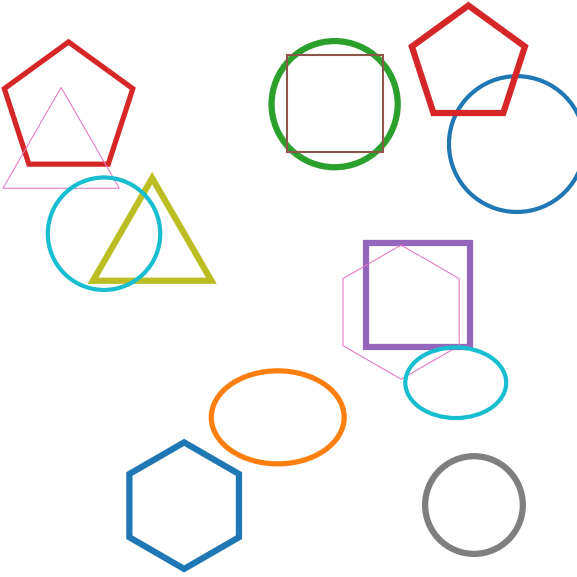[{"shape": "hexagon", "thickness": 3, "radius": 0.55, "center": [0.319, 0.124]}, {"shape": "circle", "thickness": 2, "radius": 0.59, "center": [0.895, 0.75]}, {"shape": "oval", "thickness": 2.5, "radius": 0.58, "center": [0.481, 0.276]}, {"shape": "circle", "thickness": 3, "radius": 0.55, "center": [0.579, 0.819]}, {"shape": "pentagon", "thickness": 2.5, "radius": 0.58, "center": [0.119, 0.809]}, {"shape": "pentagon", "thickness": 3, "radius": 0.51, "center": [0.811, 0.887]}, {"shape": "square", "thickness": 3, "radius": 0.45, "center": [0.725, 0.488]}, {"shape": "square", "thickness": 1, "radius": 0.42, "center": [0.58, 0.82]}, {"shape": "hexagon", "thickness": 0.5, "radius": 0.58, "center": [0.695, 0.459]}, {"shape": "triangle", "thickness": 0.5, "radius": 0.58, "center": [0.106, 0.731]}, {"shape": "circle", "thickness": 3, "radius": 0.42, "center": [0.821, 0.125]}, {"shape": "triangle", "thickness": 3, "radius": 0.59, "center": [0.263, 0.572]}, {"shape": "oval", "thickness": 2, "radius": 0.44, "center": [0.789, 0.336]}, {"shape": "circle", "thickness": 2, "radius": 0.49, "center": [0.18, 0.594]}]